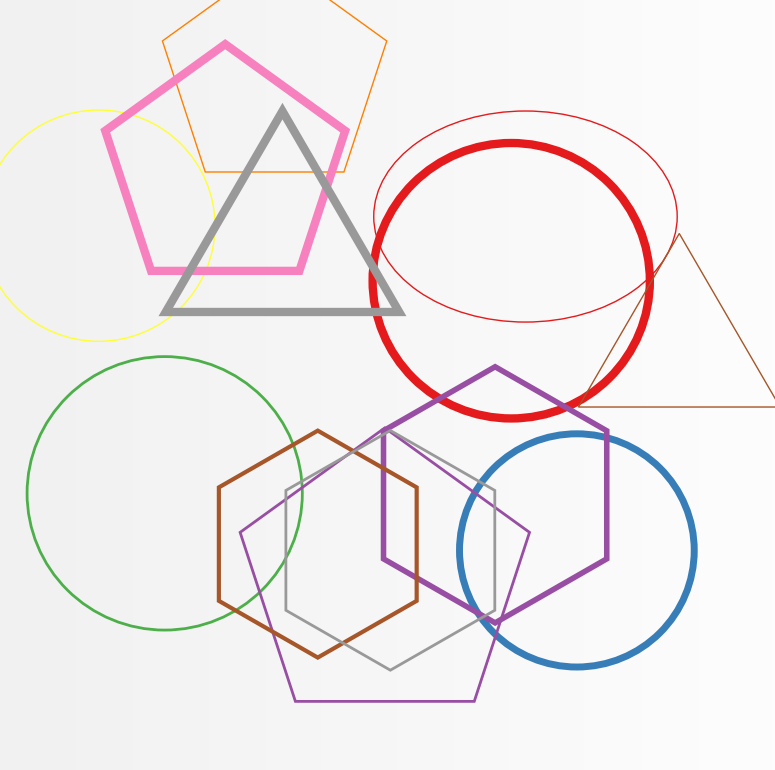[{"shape": "oval", "thickness": 0.5, "radius": 0.98, "center": [0.678, 0.719]}, {"shape": "circle", "thickness": 3, "radius": 0.89, "center": [0.66, 0.635]}, {"shape": "circle", "thickness": 2.5, "radius": 0.76, "center": [0.744, 0.285]}, {"shape": "circle", "thickness": 1, "radius": 0.89, "center": [0.213, 0.359]}, {"shape": "pentagon", "thickness": 1, "radius": 0.98, "center": [0.497, 0.248]}, {"shape": "hexagon", "thickness": 2, "radius": 0.83, "center": [0.639, 0.357]}, {"shape": "pentagon", "thickness": 0.5, "radius": 0.76, "center": [0.354, 0.9]}, {"shape": "circle", "thickness": 0.5, "radius": 0.75, "center": [0.127, 0.707]}, {"shape": "hexagon", "thickness": 1.5, "radius": 0.74, "center": [0.41, 0.293]}, {"shape": "triangle", "thickness": 0.5, "radius": 0.75, "center": [0.876, 0.547]}, {"shape": "pentagon", "thickness": 3, "radius": 0.81, "center": [0.291, 0.78]}, {"shape": "triangle", "thickness": 3, "radius": 0.87, "center": [0.364, 0.682]}, {"shape": "hexagon", "thickness": 1, "radius": 0.78, "center": [0.504, 0.285]}]